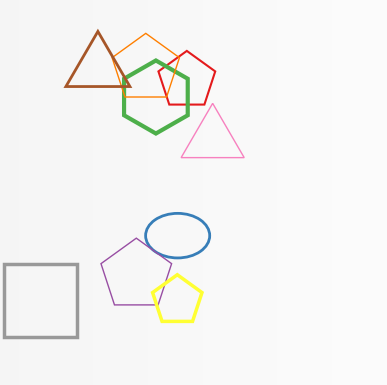[{"shape": "pentagon", "thickness": 1.5, "radius": 0.39, "center": [0.482, 0.791]}, {"shape": "oval", "thickness": 2, "radius": 0.41, "center": [0.458, 0.388]}, {"shape": "hexagon", "thickness": 3, "radius": 0.47, "center": [0.402, 0.748]}, {"shape": "pentagon", "thickness": 1, "radius": 0.48, "center": [0.352, 0.286]}, {"shape": "pentagon", "thickness": 1, "radius": 0.46, "center": [0.376, 0.822]}, {"shape": "pentagon", "thickness": 2.5, "radius": 0.33, "center": [0.458, 0.219]}, {"shape": "triangle", "thickness": 2, "radius": 0.48, "center": [0.253, 0.823]}, {"shape": "triangle", "thickness": 1, "radius": 0.47, "center": [0.549, 0.638]}, {"shape": "square", "thickness": 2.5, "radius": 0.48, "center": [0.105, 0.219]}]